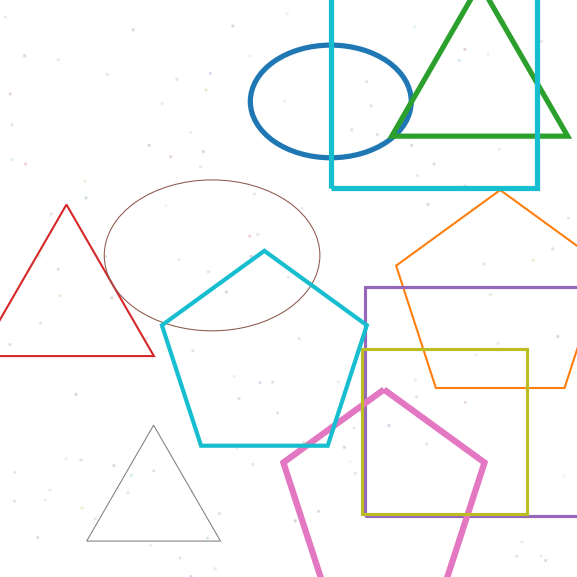[{"shape": "oval", "thickness": 2.5, "radius": 0.7, "center": [0.573, 0.823]}, {"shape": "pentagon", "thickness": 1, "radius": 0.95, "center": [0.866, 0.481]}, {"shape": "triangle", "thickness": 2.5, "radius": 0.88, "center": [0.831, 0.851]}, {"shape": "triangle", "thickness": 1, "radius": 0.87, "center": [0.115, 0.47]}, {"shape": "square", "thickness": 1.5, "radius": 0.99, "center": [0.829, 0.304]}, {"shape": "oval", "thickness": 0.5, "radius": 0.93, "center": [0.367, 0.557]}, {"shape": "pentagon", "thickness": 3, "radius": 0.92, "center": [0.665, 0.142]}, {"shape": "triangle", "thickness": 0.5, "radius": 0.67, "center": [0.266, 0.129]}, {"shape": "square", "thickness": 1.5, "radius": 0.72, "center": [0.77, 0.252]}, {"shape": "square", "thickness": 2.5, "radius": 0.89, "center": [0.752, 0.853]}, {"shape": "pentagon", "thickness": 2, "radius": 0.93, "center": [0.458, 0.378]}]